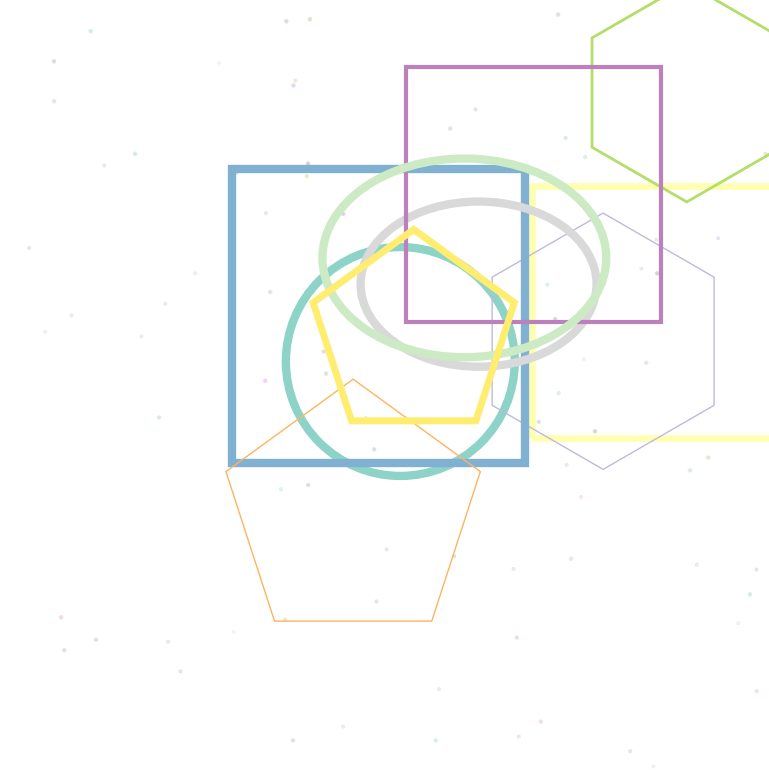[{"shape": "circle", "thickness": 3, "radius": 0.74, "center": [0.52, 0.531]}, {"shape": "square", "thickness": 2.5, "radius": 0.82, "center": [0.855, 0.595]}, {"shape": "hexagon", "thickness": 0.5, "radius": 0.83, "center": [0.783, 0.557]}, {"shape": "square", "thickness": 3, "radius": 0.95, "center": [0.491, 0.59]}, {"shape": "pentagon", "thickness": 0.5, "radius": 0.87, "center": [0.459, 0.334]}, {"shape": "hexagon", "thickness": 1, "radius": 0.71, "center": [0.892, 0.88]}, {"shape": "oval", "thickness": 3, "radius": 0.77, "center": [0.622, 0.631]}, {"shape": "square", "thickness": 1.5, "radius": 0.83, "center": [0.693, 0.747]}, {"shape": "oval", "thickness": 3, "radius": 0.92, "center": [0.603, 0.665]}, {"shape": "pentagon", "thickness": 2.5, "radius": 0.69, "center": [0.537, 0.565]}]